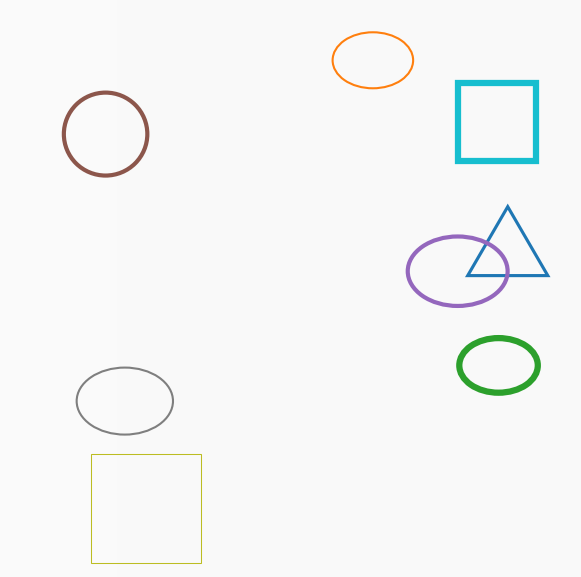[{"shape": "triangle", "thickness": 1.5, "radius": 0.4, "center": [0.874, 0.562]}, {"shape": "oval", "thickness": 1, "radius": 0.35, "center": [0.641, 0.895]}, {"shape": "oval", "thickness": 3, "radius": 0.34, "center": [0.858, 0.366]}, {"shape": "oval", "thickness": 2, "radius": 0.43, "center": [0.787, 0.529]}, {"shape": "circle", "thickness": 2, "radius": 0.36, "center": [0.182, 0.767]}, {"shape": "oval", "thickness": 1, "radius": 0.41, "center": [0.215, 0.305]}, {"shape": "square", "thickness": 0.5, "radius": 0.47, "center": [0.251, 0.118]}, {"shape": "square", "thickness": 3, "radius": 0.34, "center": [0.855, 0.788]}]